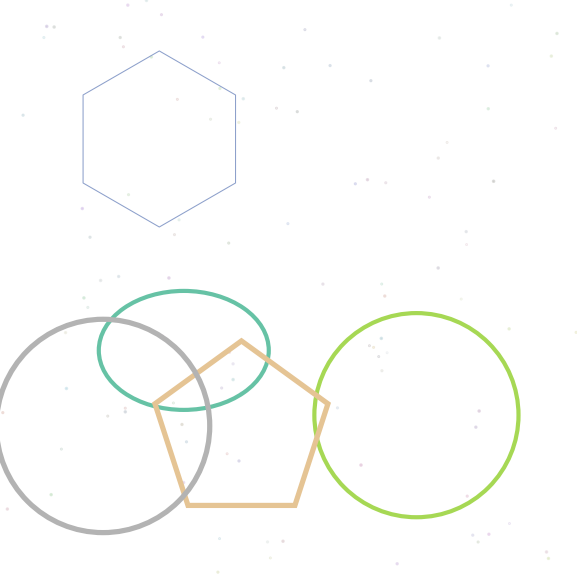[{"shape": "oval", "thickness": 2, "radius": 0.74, "center": [0.318, 0.392]}, {"shape": "hexagon", "thickness": 0.5, "radius": 0.76, "center": [0.276, 0.758]}, {"shape": "circle", "thickness": 2, "radius": 0.88, "center": [0.721, 0.28]}, {"shape": "pentagon", "thickness": 2.5, "radius": 0.79, "center": [0.418, 0.251]}, {"shape": "circle", "thickness": 2.5, "radius": 0.92, "center": [0.178, 0.262]}]